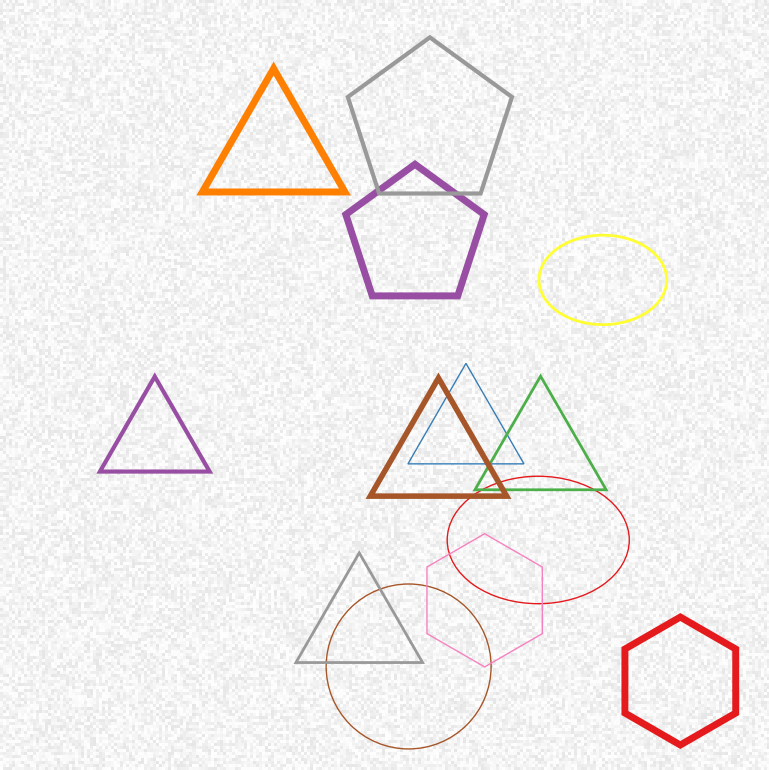[{"shape": "hexagon", "thickness": 2.5, "radius": 0.42, "center": [0.884, 0.116]}, {"shape": "oval", "thickness": 0.5, "radius": 0.59, "center": [0.699, 0.299]}, {"shape": "triangle", "thickness": 0.5, "radius": 0.44, "center": [0.605, 0.441]}, {"shape": "triangle", "thickness": 1, "radius": 0.49, "center": [0.702, 0.413]}, {"shape": "triangle", "thickness": 1.5, "radius": 0.41, "center": [0.201, 0.429]}, {"shape": "pentagon", "thickness": 2.5, "radius": 0.47, "center": [0.539, 0.692]}, {"shape": "triangle", "thickness": 2.5, "radius": 0.53, "center": [0.355, 0.804]}, {"shape": "oval", "thickness": 1, "radius": 0.41, "center": [0.783, 0.636]}, {"shape": "triangle", "thickness": 2, "radius": 0.51, "center": [0.569, 0.407]}, {"shape": "circle", "thickness": 0.5, "radius": 0.54, "center": [0.531, 0.134]}, {"shape": "hexagon", "thickness": 0.5, "radius": 0.43, "center": [0.629, 0.22]}, {"shape": "pentagon", "thickness": 1.5, "radius": 0.56, "center": [0.558, 0.839]}, {"shape": "triangle", "thickness": 1, "radius": 0.47, "center": [0.467, 0.187]}]